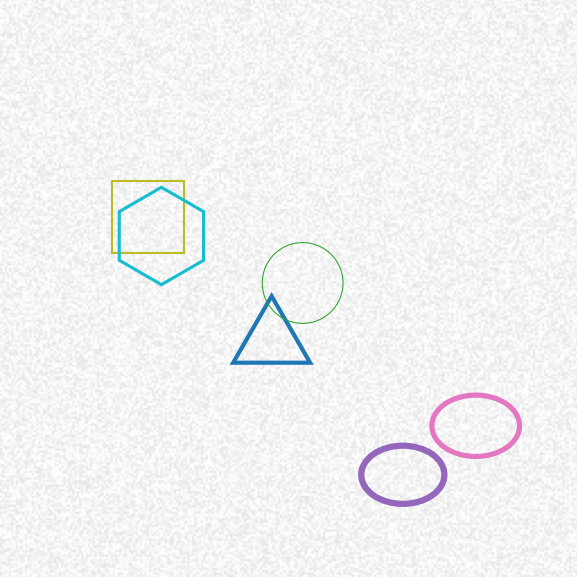[{"shape": "triangle", "thickness": 2, "radius": 0.38, "center": [0.47, 0.41]}, {"shape": "circle", "thickness": 0.5, "radius": 0.35, "center": [0.524, 0.509]}, {"shape": "oval", "thickness": 3, "radius": 0.36, "center": [0.698, 0.177]}, {"shape": "oval", "thickness": 2.5, "radius": 0.38, "center": [0.824, 0.262]}, {"shape": "square", "thickness": 1, "radius": 0.31, "center": [0.257, 0.623]}, {"shape": "hexagon", "thickness": 1.5, "radius": 0.42, "center": [0.28, 0.591]}]